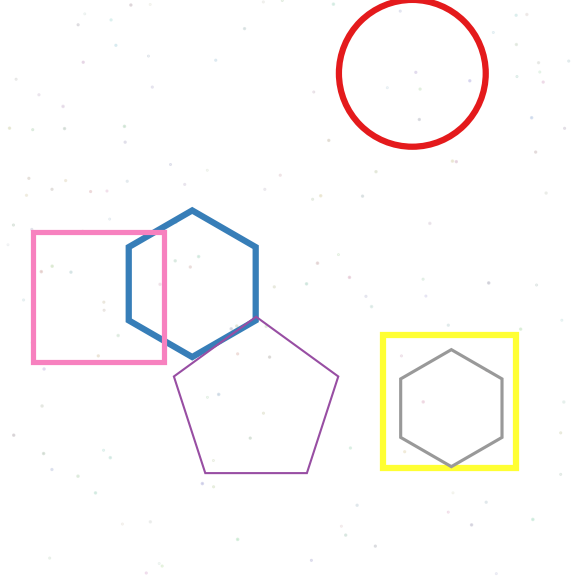[{"shape": "circle", "thickness": 3, "radius": 0.64, "center": [0.714, 0.872]}, {"shape": "hexagon", "thickness": 3, "radius": 0.63, "center": [0.333, 0.508]}, {"shape": "pentagon", "thickness": 1, "radius": 0.75, "center": [0.443, 0.301]}, {"shape": "square", "thickness": 3, "radius": 0.58, "center": [0.779, 0.303]}, {"shape": "square", "thickness": 2.5, "radius": 0.56, "center": [0.171, 0.485]}, {"shape": "hexagon", "thickness": 1.5, "radius": 0.51, "center": [0.782, 0.292]}]